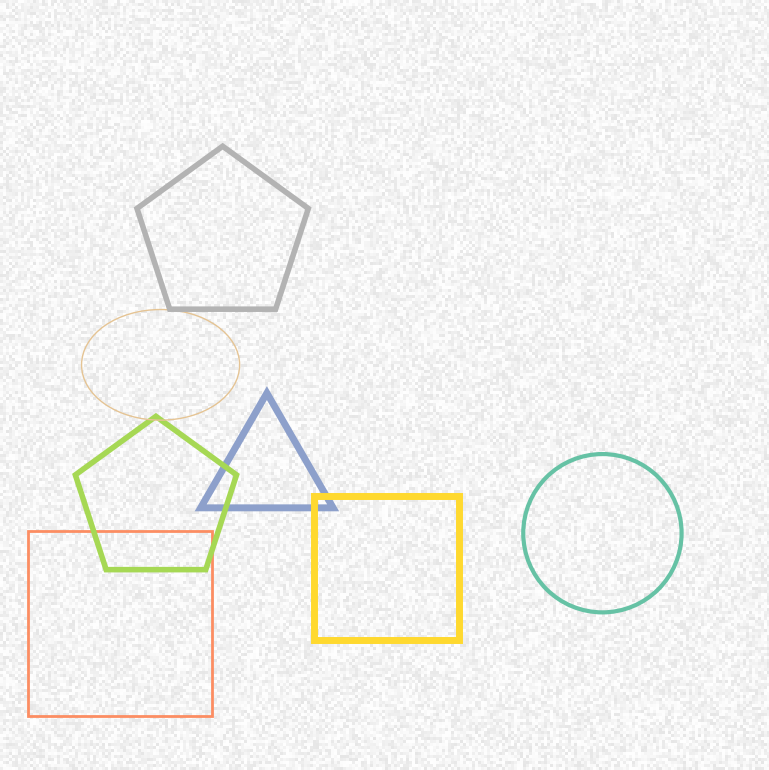[{"shape": "circle", "thickness": 1.5, "radius": 0.51, "center": [0.782, 0.308]}, {"shape": "square", "thickness": 1, "radius": 0.6, "center": [0.156, 0.19]}, {"shape": "triangle", "thickness": 2.5, "radius": 0.5, "center": [0.347, 0.39]}, {"shape": "pentagon", "thickness": 2, "radius": 0.55, "center": [0.203, 0.349]}, {"shape": "square", "thickness": 2.5, "radius": 0.47, "center": [0.502, 0.262]}, {"shape": "oval", "thickness": 0.5, "radius": 0.51, "center": [0.209, 0.526]}, {"shape": "pentagon", "thickness": 2, "radius": 0.58, "center": [0.289, 0.693]}]